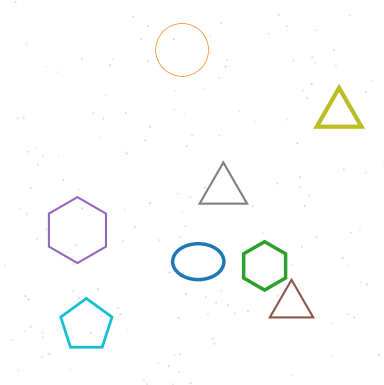[{"shape": "oval", "thickness": 2.5, "radius": 0.33, "center": [0.515, 0.32]}, {"shape": "circle", "thickness": 0.5, "radius": 0.34, "center": [0.473, 0.87]}, {"shape": "hexagon", "thickness": 2.5, "radius": 0.31, "center": [0.687, 0.309]}, {"shape": "hexagon", "thickness": 1.5, "radius": 0.43, "center": [0.201, 0.402]}, {"shape": "triangle", "thickness": 1.5, "radius": 0.33, "center": [0.757, 0.208]}, {"shape": "triangle", "thickness": 1.5, "radius": 0.36, "center": [0.58, 0.507]}, {"shape": "triangle", "thickness": 3, "radius": 0.34, "center": [0.881, 0.705]}, {"shape": "pentagon", "thickness": 2, "radius": 0.35, "center": [0.224, 0.155]}]